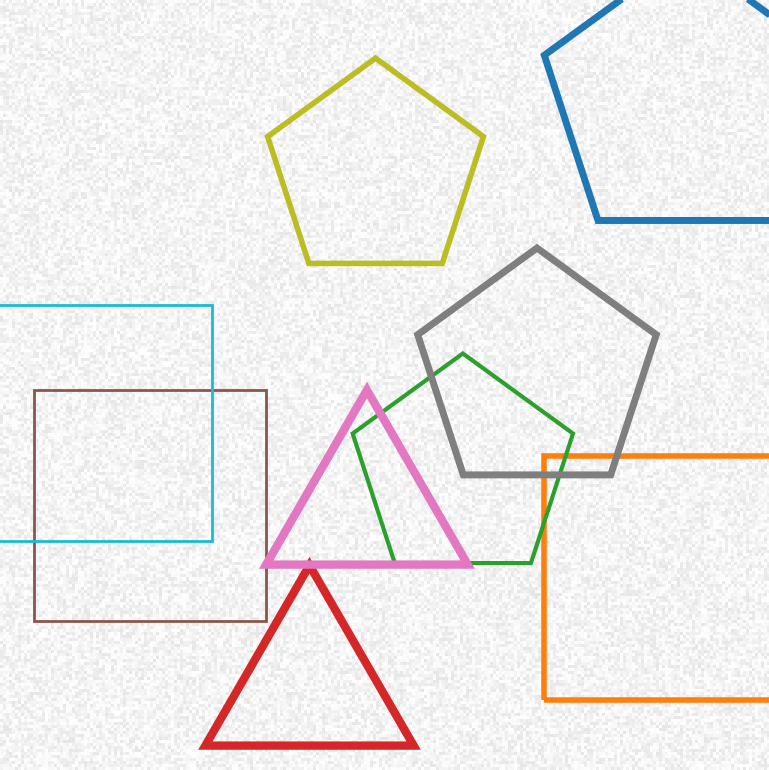[{"shape": "pentagon", "thickness": 2.5, "radius": 0.96, "center": [0.889, 0.869]}, {"shape": "square", "thickness": 2, "radius": 0.79, "center": [0.865, 0.249]}, {"shape": "pentagon", "thickness": 1.5, "radius": 0.75, "center": [0.601, 0.39]}, {"shape": "triangle", "thickness": 3, "radius": 0.78, "center": [0.402, 0.11]}, {"shape": "square", "thickness": 1, "radius": 0.75, "center": [0.195, 0.344]}, {"shape": "triangle", "thickness": 3, "radius": 0.76, "center": [0.477, 0.342]}, {"shape": "pentagon", "thickness": 2.5, "radius": 0.81, "center": [0.697, 0.515]}, {"shape": "pentagon", "thickness": 2, "radius": 0.74, "center": [0.488, 0.777]}, {"shape": "square", "thickness": 1, "radius": 0.77, "center": [0.121, 0.45]}]